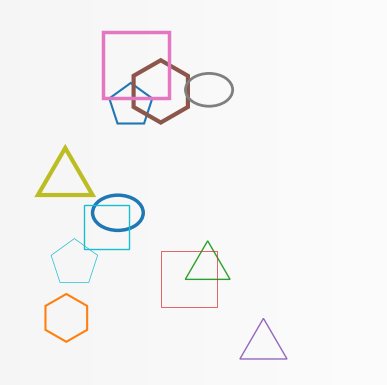[{"shape": "oval", "thickness": 2.5, "radius": 0.33, "center": [0.304, 0.447]}, {"shape": "pentagon", "thickness": 1.5, "radius": 0.29, "center": [0.338, 0.726]}, {"shape": "hexagon", "thickness": 1.5, "radius": 0.31, "center": [0.171, 0.174]}, {"shape": "triangle", "thickness": 1, "radius": 0.33, "center": [0.536, 0.308]}, {"shape": "square", "thickness": 0.5, "radius": 0.36, "center": [0.487, 0.276]}, {"shape": "triangle", "thickness": 1, "radius": 0.35, "center": [0.68, 0.103]}, {"shape": "hexagon", "thickness": 3, "radius": 0.4, "center": [0.415, 0.763]}, {"shape": "square", "thickness": 2.5, "radius": 0.43, "center": [0.351, 0.831]}, {"shape": "oval", "thickness": 2, "radius": 0.3, "center": [0.54, 0.767]}, {"shape": "triangle", "thickness": 3, "radius": 0.41, "center": [0.168, 0.534]}, {"shape": "pentagon", "thickness": 0.5, "radius": 0.32, "center": [0.192, 0.317]}, {"shape": "square", "thickness": 1, "radius": 0.29, "center": [0.275, 0.41]}]